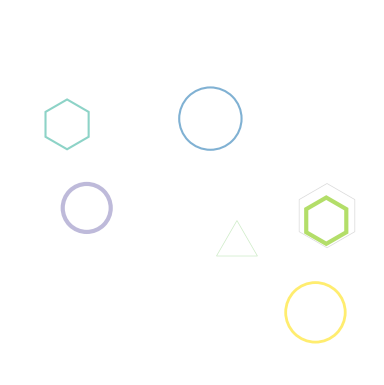[{"shape": "hexagon", "thickness": 1.5, "radius": 0.32, "center": [0.174, 0.677]}, {"shape": "circle", "thickness": 3, "radius": 0.31, "center": [0.225, 0.46]}, {"shape": "circle", "thickness": 1.5, "radius": 0.4, "center": [0.546, 0.692]}, {"shape": "hexagon", "thickness": 3, "radius": 0.3, "center": [0.847, 0.427]}, {"shape": "hexagon", "thickness": 0.5, "radius": 0.42, "center": [0.849, 0.44]}, {"shape": "triangle", "thickness": 0.5, "radius": 0.31, "center": [0.615, 0.366]}, {"shape": "circle", "thickness": 2, "radius": 0.39, "center": [0.819, 0.189]}]